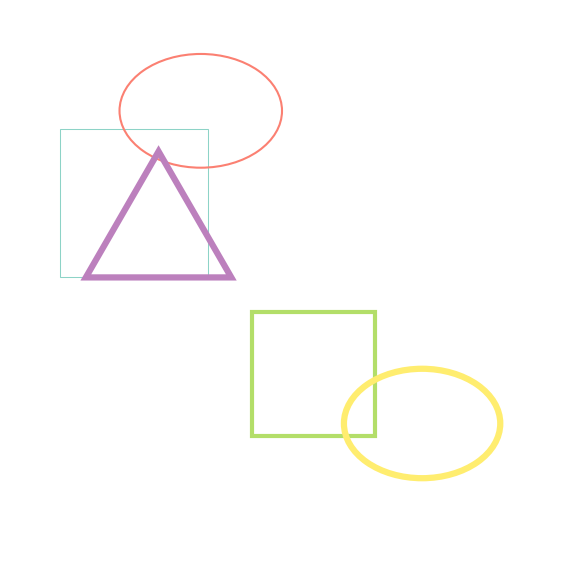[{"shape": "square", "thickness": 0.5, "radius": 0.64, "center": [0.232, 0.648]}, {"shape": "oval", "thickness": 1, "radius": 0.7, "center": [0.348, 0.807]}, {"shape": "square", "thickness": 2, "radius": 0.53, "center": [0.543, 0.352]}, {"shape": "triangle", "thickness": 3, "radius": 0.73, "center": [0.275, 0.591]}, {"shape": "oval", "thickness": 3, "radius": 0.68, "center": [0.731, 0.266]}]